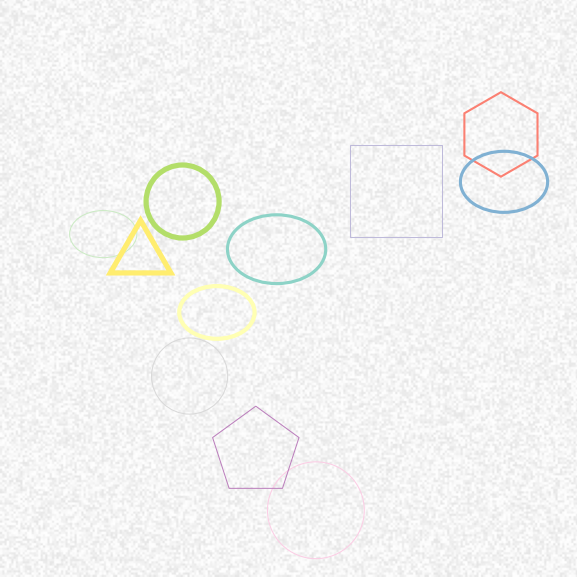[{"shape": "oval", "thickness": 1.5, "radius": 0.43, "center": [0.479, 0.568]}, {"shape": "oval", "thickness": 2, "radius": 0.33, "center": [0.376, 0.458]}, {"shape": "square", "thickness": 0.5, "radius": 0.4, "center": [0.686, 0.668]}, {"shape": "hexagon", "thickness": 1, "radius": 0.37, "center": [0.867, 0.766]}, {"shape": "oval", "thickness": 1.5, "radius": 0.38, "center": [0.873, 0.684]}, {"shape": "circle", "thickness": 2.5, "radius": 0.32, "center": [0.316, 0.65]}, {"shape": "circle", "thickness": 0.5, "radius": 0.42, "center": [0.547, 0.116]}, {"shape": "circle", "thickness": 0.5, "radius": 0.33, "center": [0.328, 0.348]}, {"shape": "pentagon", "thickness": 0.5, "radius": 0.39, "center": [0.443, 0.217]}, {"shape": "oval", "thickness": 0.5, "radius": 0.29, "center": [0.179, 0.594]}, {"shape": "triangle", "thickness": 2.5, "radius": 0.3, "center": [0.243, 0.557]}]